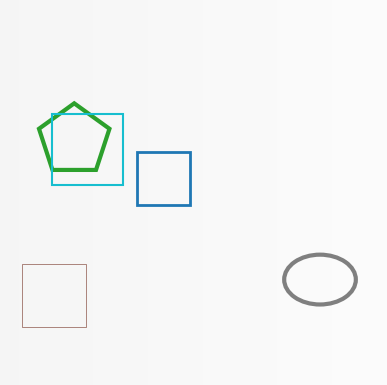[{"shape": "square", "thickness": 2, "radius": 0.34, "center": [0.422, 0.537]}, {"shape": "pentagon", "thickness": 3, "radius": 0.48, "center": [0.192, 0.636]}, {"shape": "square", "thickness": 0.5, "radius": 0.41, "center": [0.14, 0.233]}, {"shape": "oval", "thickness": 3, "radius": 0.46, "center": [0.826, 0.274]}, {"shape": "square", "thickness": 1.5, "radius": 0.46, "center": [0.226, 0.612]}]